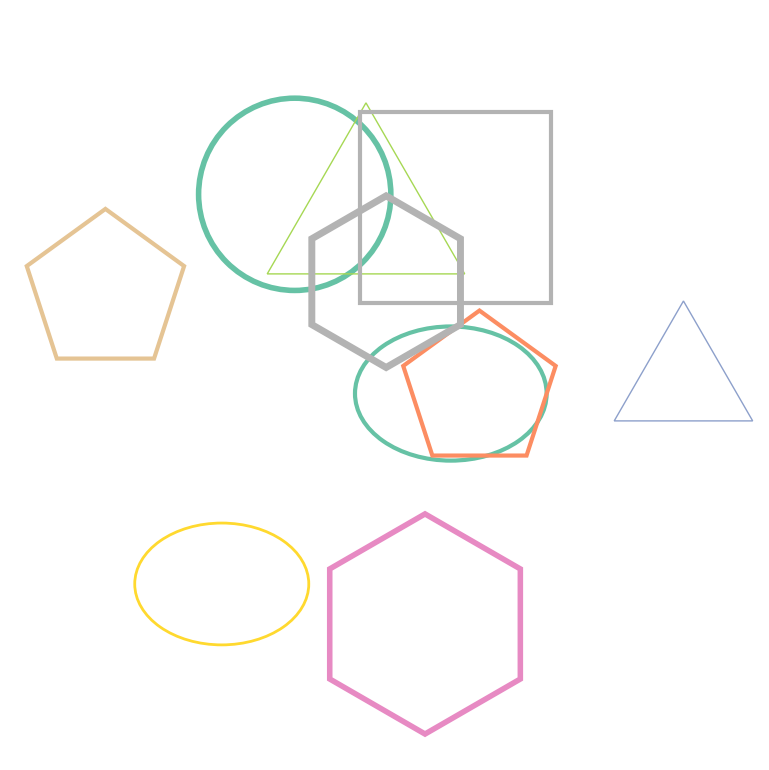[{"shape": "circle", "thickness": 2, "radius": 0.62, "center": [0.383, 0.748]}, {"shape": "oval", "thickness": 1.5, "radius": 0.62, "center": [0.585, 0.489]}, {"shape": "pentagon", "thickness": 1.5, "radius": 0.52, "center": [0.623, 0.493]}, {"shape": "triangle", "thickness": 0.5, "radius": 0.52, "center": [0.888, 0.505]}, {"shape": "hexagon", "thickness": 2, "radius": 0.71, "center": [0.552, 0.19]}, {"shape": "triangle", "thickness": 0.5, "radius": 0.74, "center": [0.475, 0.718]}, {"shape": "oval", "thickness": 1, "radius": 0.57, "center": [0.288, 0.242]}, {"shape": "pentagon", "thickness": 1.5, "radius": 0.54, "center": [0.137, 0.621]}, {"shape": "hexagon", "thickness": 2.5, "radius": 0.56, "center": [0.501, 0.634]}, {"shape": "square", "thickness": 1.5, "radius": 0.62, "center": [0.592, 0.73]}]